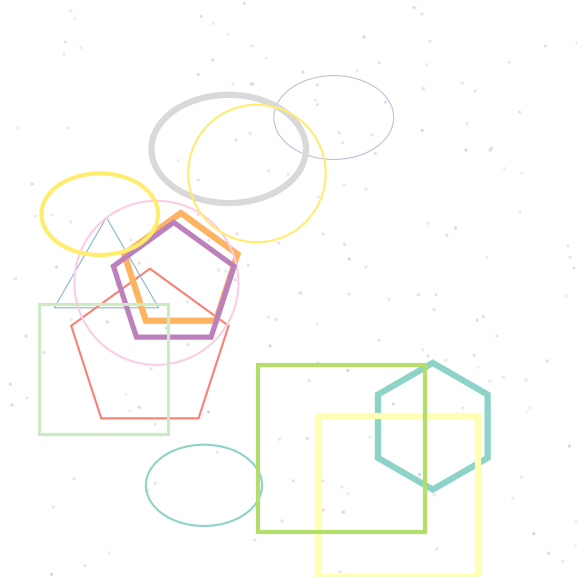[{"shape": "oval", "thickness": 1, "radius": 0.5, "center": [0.353, 0.159]}, {"shape": "hexagon", "thickness": 3, "radius": 0.55, "center": [0.749, 0.261]}, {"shape": "square", "thickness": 3, "radius": 0.69, "center": [0.689, 0.139]}, {"shape": "oval", "thickness": 0.5, "radius": 0.52, "center": [0.578, 0.796]}, {"shape": "pentagon", "thickness": 1, "radius": 0.72, "center": [0.26, 0.391]}, {"shape": "triangle", "thickness": 0.5, "radius": 0.52, "center": [0.184, 0.518]}, {"shape": "pentagon", "thickness": 3, "radius": 0.52, "center": [0.313, 0.527]}, {"shape": "square", "thickness": 2, "radius": 0.72, "center": [0.591, 0.223]}, {"shape": "circle", "thickness": 1, "radius": 0.71, "center": [0.271, 0.509]}, {"shape": "oval", "thickness": 3, "radius": 0.67, "center": [0.396, 0.741]}, {"shape": "pentagon", "thickness": 2.5, "radius": 0.55, "center": [0.301, 0.504]}, {"shape": "square", "thickness": 1.5, "radius": 0.56, "center": [0.179, 0.36]}, {"shape": "circle", "thickness": 1, "radius": 0.6, "center": [0.445, 0.699]}, {"shape": "oval", "thickness": 2, "radius": 0.5, "center": [0.173, 0.628]}]